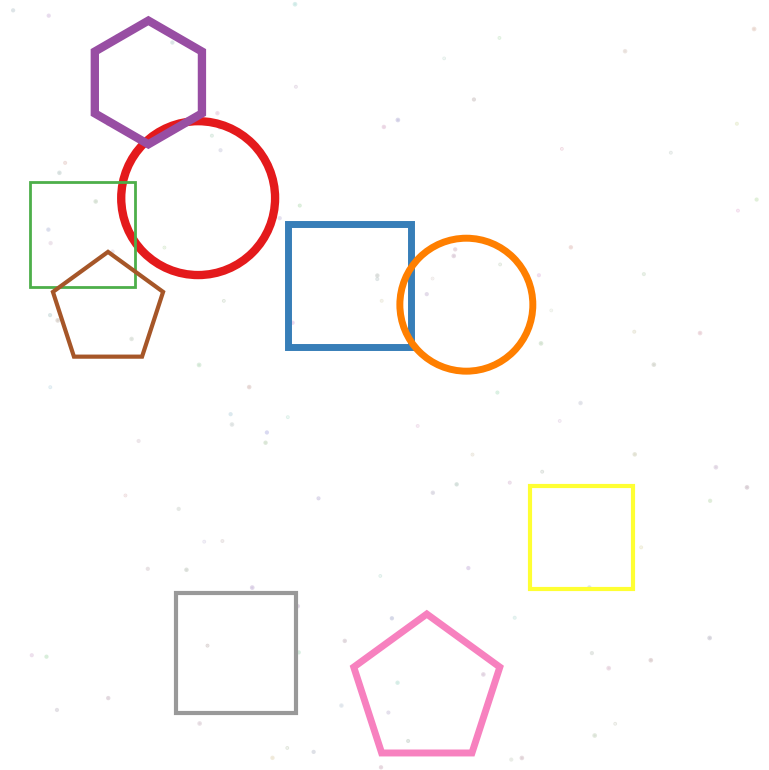[{"shape": "circle", "thickness": 3, "radius": 0.5, "center": [0.257, 0.743]}, {"shape": "square", "thickness": 2.5, "radius": 0.4, "center": [0.454, 0.629]}, {"shape": "square", "thickness": 1, "radius": 0.34, "center": [0.107, 0.695]}, {"shape": "hexagon", "thickness": 3, "radius": 0.4, "center": [0.193, 0.893]}, {"shape": "circle", "thickness": 2.5, "radius": 0.43, "center": [0.606, 0.604]}, {"shape": "square", "thickness": 1.5, "radius": 0.33, "center": [0.755, 0.302]}, {"shape": "pentagon", "thickness": 1.5, "radius": 0.38, "center": [0.14, 0.598]}, {"shape": "pentagon", "thickness": 2.5, "radius": 0.5, "center": [0.554, 0.103]}, {"shape": "square", "thickness": 1.5, "radius": 0.39, "center": [0.306, 0.152]}]